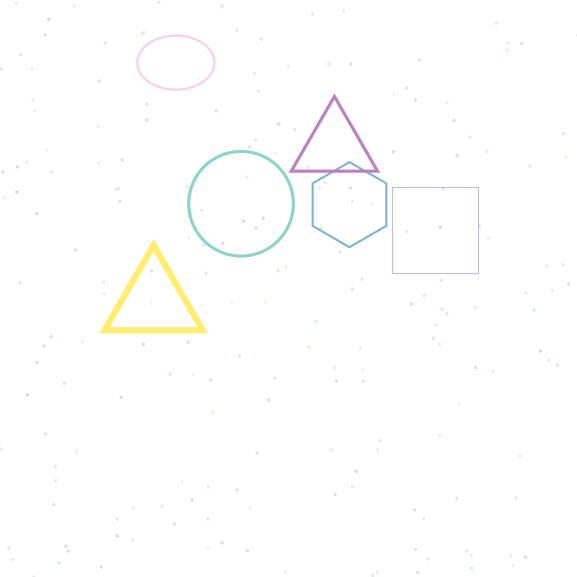[{"shape": "circle", "thickness": 1.5, "radius": 0.45, "center": [0.417, 0.646]}, {"shape": "square", "thickness": 0.5, "radius": 0.37, "center": [0.753, 0.601]}, {"shape": "hexagon", "thickness": 1, "radius": 0.37, "center": [0.605, 0.645]}, {"shape": "oval", "thickness": 1, "radius": 0.33, "center": [0.304, 0.891]}, {"shape": "triangle", "thickness": 1.5, "radius": 0.43, "center": [0.579, 0.746]}, {"shape": "triangle", "thickness": 3, "radius": 0.49, "center": [0.266, 0.476]}]